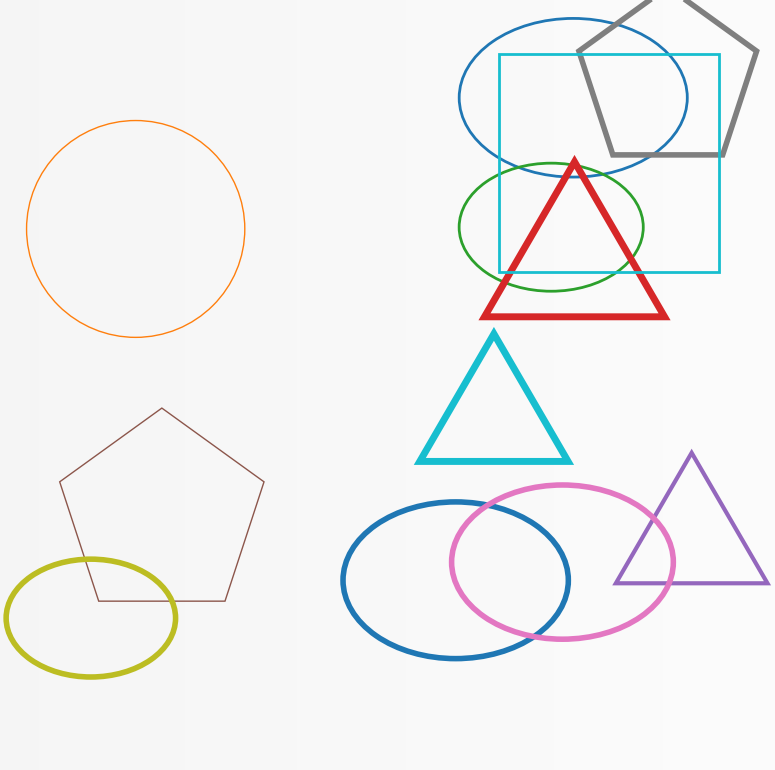[{"shape": "oval", "thickness": 2, "radius": 0.73, "center": [0.588, 0.246]}, {"shape": "oval", "thickness": 1, "radius": 0.74, "center": [0.74, 0.873]}, {"shape": "circle", "thickness": 0.5, "radius": 0.7, "center": [0.175, 0.703]}, {"shape": "oval", "thickness": 1, "radius": 0.59, "center": [0.711, 0.705]}, {"shape": "triangle", "thickness": 2.5, "radius": 0.67, "center": [0.741, 0.656]}, {"shape": "triangle", "thickness": 1.5, "radius": 0.56, "center": [0.892, 0.299]}, {"shape": "pentagon", "thickness": 0.5, "radius": 0.69, "center": [0.209, 0.331]}, {"shape": "oval", "thickness": 2, "radius": 0.72, "center": [0.726, 0.27]}, {"shape": "pentagon", "thickness": 2, "radius": 0.6, "center": [0.862, 0.896]}, {"shape": "oval", "thickness": 2, "radius": 0.55, "center": [0.117, 0.197]}, {"shape": "square", "thickness": 1, "radius": 0.71, "center": [0.786, 0.788]}, {"shape": "triangle", "thickness": 2.5, "radius": 0.55, "center": [0.637, 0.456]}]